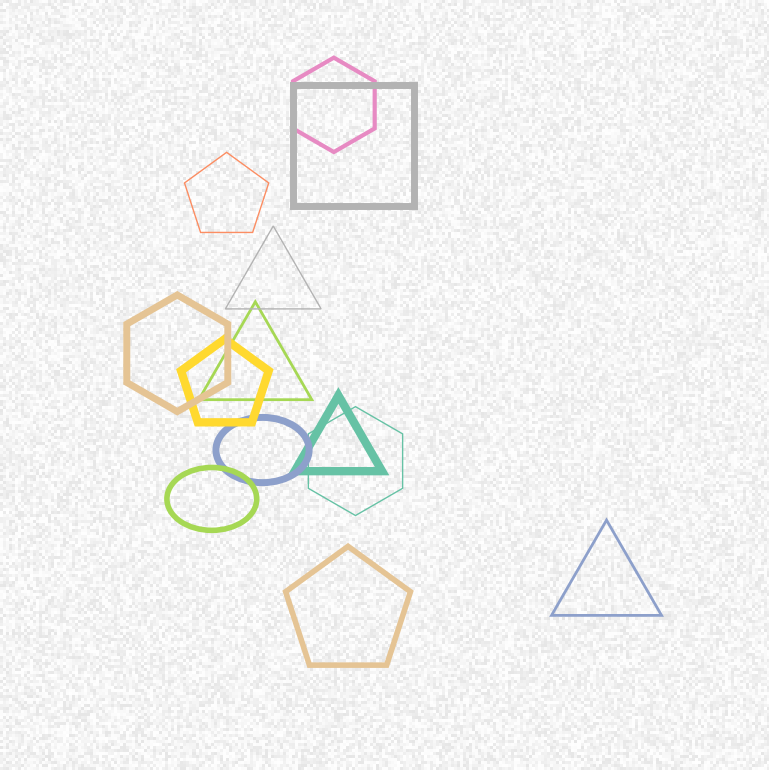[{"shape": "triangle", "thickness": 3, "radius": 0.33, "center": [0.439, 0.421]}, {"shape": "hexagon", "thickness": 0.5, "radius": 0.35, "center": [0.462, 0.401]}, {"shape": "pentagon", "thickness": 0.5, "radius": 0.29, "center": [0.294, 0.745]}, {"shape": "triangle", "thickness": 1, "radius": 0.41, "center": [0.788, 0.242]}, {"shape": "oval", "thickness": 2.5, "radius": 0.3, "center": [0.341, 0.416]}, {"shape": "hexagon", "thickness": 1.5, "radius": 0.31, "center": [0.434, 0.864]}, {"shape": "triangle", "thickness": 1, "radius": 0.42, "center": [0.332, 0.523]}, {"shape": "oval", "thickness": 2, "radius": 0.29, "center": [0.275, 0.352]}, {"shape": "pentagon", "thickness": 3, "radius": 0.3, "center": [0.292, 0.5]}, {"shape": "pentagon", "thickness": 2, "radius": 0.43, "center": [0.452, 0.205]}, {"shape": "hexagon", "thickness": 2.5, "radius": 0.38, "center": [0.23, 0.541]}, {"shape": "square", "thickness": 2.5, "radius": 0.39, "center": [0.459, 0.811]}, {"shape": "triangle", "thickness": 0.5, "radius": 0.36, "center": [0.355, 0.635]}]